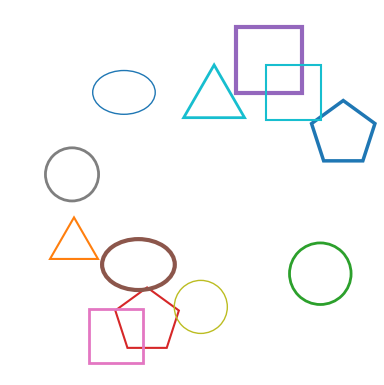[{"shape": "oval", "thickness": 1, "radius": 0.41, "center": [0.322, 0.76]}, {"shape": "pentagon", "thickness": 2.5, "radius": 0.43, "center": [0.892, 0.652]}, {"shape": "triangle", "thickness": 1.5, "radius": 0.36, "center": [0.192, 0.363]}, {"shape": "circle", "thickness": 2, "radius": 0.4, "center": [0.832, 0.289]}, {"shape": "pentagon", "thickness": 1.5, "radius": 0.43, "center": [0.382, 0.167]}, {"shape": "square", "thickness": 3, "radius": 0.43, "center": [0.699, 0.845]}, {"shape": "oval", "thickness": 3, "radius": 0.47, "center": [0.36, 0.313]}, {"shape": "square", "thickness": 2, "radius": 0.35, "center": [0.301, 0.128]}, {"shape": "circle", "thickness": 2, "radius": 0.35, "center": [0.187, 0.547]}, {"shape": "circle", "thickness": 1, "radius": 0.34, "center": [0.522, 0.203]}, {"shape": "square", "thickness": 1.5, "radius": 0.36, "center": [0.762, 0.76]}, {"shape": "triangle", "thickness": 2, "radius": 0.46, "center": [0.556, 0.74]}]